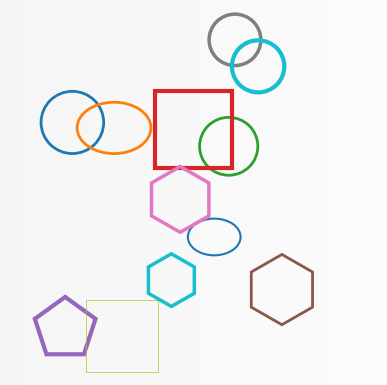[{"shape": "oval", "thickness": 1.5, "radius": 0.34, "center": [0.553, 0.385]}, {"shape": "circle", "thickness": 2, "radius": 0.4, "center": [0.187, 0.682]}, {"shape": "oval", "thickness": 2, "radius": 0.48, "center": [0.294, 0.668]}, {"shape": "circle", "thickness": 2, "radius": 0.38, "center": [0.59, 0.62]}, {"shape": "square", "thickness": 3, "radius": 0.5, "center": [0.5, 0.663]}, {"shape": "pentagon", "thickness": 3, "radius": 0.41, "center": [0.168, 0.146]}, {"shape": "hexagon", "thickness": 2, "radius": 0.46, "center": [0.727, 0.248]}, {"shape": "hexagon", "thickness": 2.5, "radius": 0.43, "center": [0.465, 0.482]}, {"shape": "circle", "thickness": 2.5, "radius": 0.33, "center": [0.606, 0.897]}, {"shape": "square", "thickness": 0.5, "radius": 0.47, "center": [0.315, 0.128]}, {"shape": "circle", "thickness": 3, "radius": 0.34, "center": [0.666, 0.828]}, {"shape": "hexagon", "thickness": 2.5, "radius": 0.34, "center": [0.442, 0.272]}]